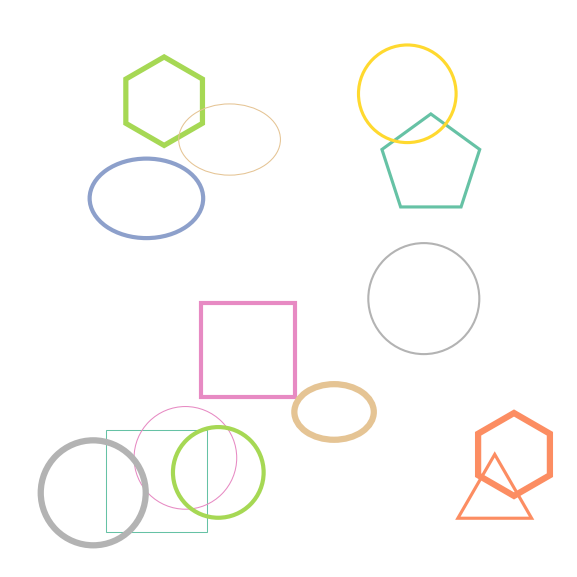[{"shape": "pentagon", "thickness": 1.5, "radius": 0.45, "center": [0.746, 0.713]}, {"shape": "square", "thickness": 0.5, "radius": 0.44, "center": [0.271, 0.166]}, {"shape": "triangle", "thickness": 1.5, "radius": 0.37, "center": [0.857, 0.139]}, {"shape": "hexagon", "thickness": 3, "radius": 0.36, "center": [0.89, 0.212]}, {"shape": "oval", "thickness": 2, "radius": 0.49, "center": [0.254, 0.656]}, {"shape": "square", "thickness": 2, "radius": 0.41, "center": [0.429, 0.393]}, {"shape": "circle", "thickness": 0.5, "radius": 0.44, "center": [0.321, 0.206]}, {"shape": "circle", "thickness": 2, "radius": 0.39, "center": [0.378, 0.181]}, {"shape": "hexagon", "thickness": 2.5, "radius": 0.38, "center": [0.284, 0.824]}, {"shape": "circle", "thickness": 1.5, "radius": 0.42, "center": [0.705, 0.837]}, {"shape": "oval", "thickness": 0.5, "radius": 0.44, "center": [0.398, 0.758]}, {"shape": "oval", "thickness": 3, "radius": 0.34, "center": [0.578, 0.286]}, {"shape": "circle", "thickness": 1, "radius": 0.48, "center": [0.734, 0.482]}, {"shape": "circle", "thickness": 3, "radius": 0.45, "center": [0.161, 0.146]}]